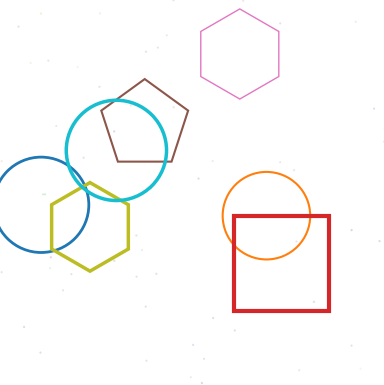[{"shape": "circle", "thickness": 2, "radius": 0.62, "center": [0.107, 0.468]}, {"shape": "circle", "thickness": 1.5, "radius": 0.57, "center": [0.692, 0.44]}, {"shape": "square", "thickness": 3, "radius": 0.62, "center": [0.732, 0.315]}, {"shape": "pentagon", "thickness": 1.5, "radius": 0.59, "center": [0.376, 0.676]}, {"shape": "hexagon", "thickness": 1, "radius": 0.59, "center": [0.623, 0.86]}, {"shape": "hexagon", "thickness": 2.5, "radius": 0.58, "center": [0.234, 0.411]}, {"shape": "circle", "thickness": 2.5, "radius": 0.65, "center": [0.302, 0.609]}]